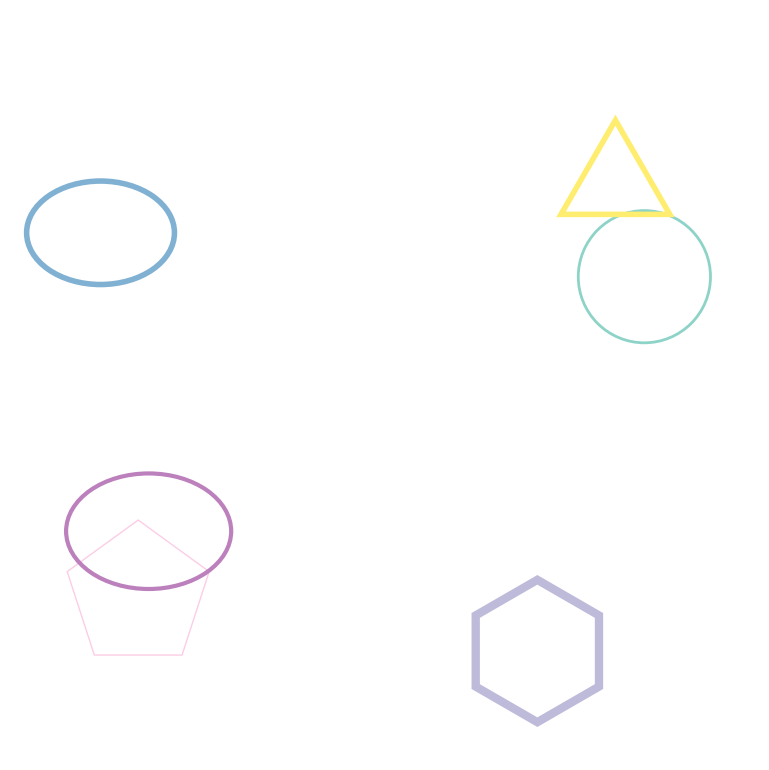[{"shape": "circle", "thickness": 1, "radius": 0.43, "center": [0.837, 0.641]}, {"shape": "hexagon", "thickness": 3, "radius": 0.46, "center": [0.698, 0.155]}, {"shape": "oval", "thickness": 2, "radius": 0.48, "center": [0.131, 0.698]}, {"shape": "pentagon", "thickness": 0.5, "radius": 0.48, "center": [0.179, 0.228]}, {"shape": "oval", "thickness": 1.5, "radius": 0.54, "center": [0.193, 0.31]}, {"shape": "triangle", "thickness": 2, "radius": 0.41, "center": [0.799, 0.762]}]